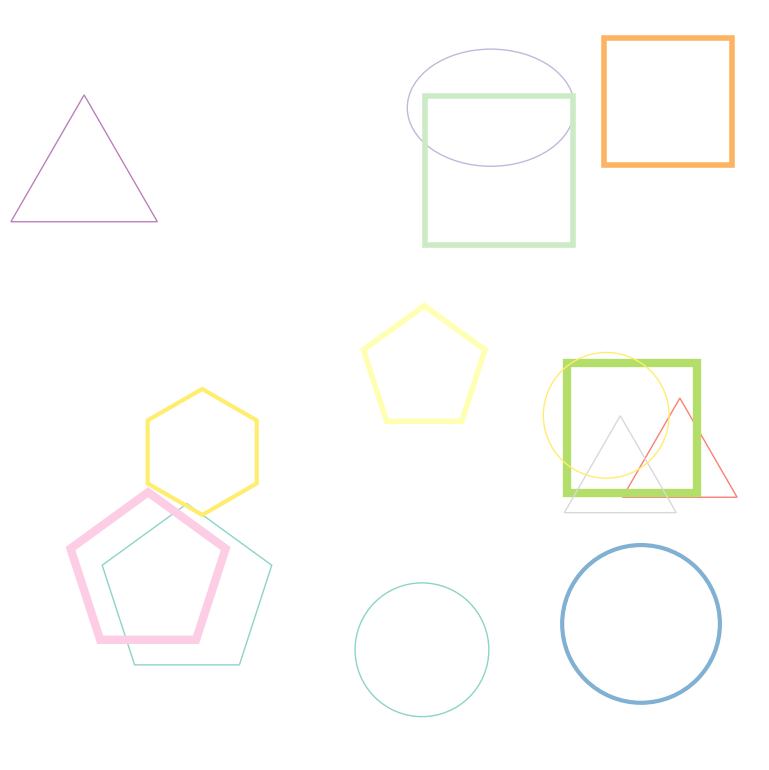[{"shape": "pentagon", "thickness": 0.5, "radius": 0.58, "center": [0.243, 0.23]}, {"shape": "circle", "thickness": 0.5, "radius": 0.43, "center": [0.548, 0.156]}, {"shape": "pentagon", "thickness": 2, "radius": 0.41, "center": [0.551, 0.52]}, {"shape": "oval", "thickness": 0.5, "radius": 0.54, "center": [0.638, 0.86]}, {"shape": "triangle", "thickness": 0.5, "radius": 0.43, "center": [0.883, 0.397]}, {"shape": "circle", "thickness": 1.5, "radius": 0.51, "center": [0.833, 0.19]}, {"shape": "square", "thickness": 2, "radius": 0.41, "center": [0.868, 0.868]}, {"shape": "square", "thickness": 3, "radius": 0.42, "center": [0.821, 0.445]}, {"shape": "pentagon", "thickness": 3, "radius": 0.53, "center": [0.192, 0.255]}, {"shape": "triangle", "thickness": 0.5, "radius": 0.42, "center": [0.806, 0.376]}, {"shape": "triangle", "thickness": 0.5, "radius": 0.55, "center": [0.109, 0.767]}, {"shape": "square", "thickness": 2, "radius": 0.48, "center": [0.648, 0.779]}, {"shape": "hexagon", "thickness": 1.5, "radius": 0.41, "center": [0.263, 0.413]}, {"shape": "circle", "thickness": 0.5, "radius": 0.41, "center": [0.787, 0.461]}]